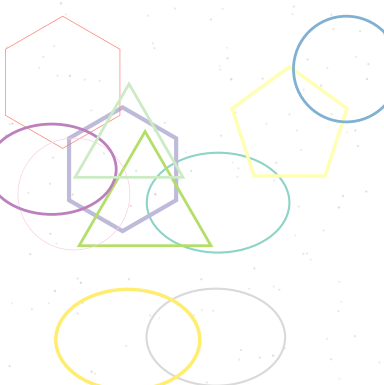[{"shape": "oval", "thickness": 1.5, "radius": 0.93, "center": [0.566, 0.474]}, {"shape": "pentagon", "thickness": 2.5, "radius": 0.78, "center": [0.752, 0.67]}, {"shape": "hexagon", "thickness": 3, "radius": 0.8, "center": [0.318, 0.56]}, {"shape": "hexagon", "thickness": 0.5, "radius": 0.86, "center": [0.163, 0.786]}, {"shape": "circle", "thickness": 2, "radius": 0.69, "center": [0.9, 0.821]}, {"shape": "triangle", "thickness": 2, "radius": 0.99, "center": [0.377, 0.461]}, {"shape": "circle", "thickness": 0.5, "radius": 0.73, "center": [0.192, 0.496]}, {"shape": "oval", "thickness": 1.5, "radius": 0.9, "center": [0.561, 0.124]}, {"shape": "oval", "thickness": 2, "radius": 0.84, "center": [0.134, 0.56]}, {"shape": "triangle", "thickness": 2, "radius": 0.81, "center": [0.335, 0.62]}, {"shape": "oval", "thickness": 2.5, "radius": 0.93, "center": [0.332, 0.117]}]